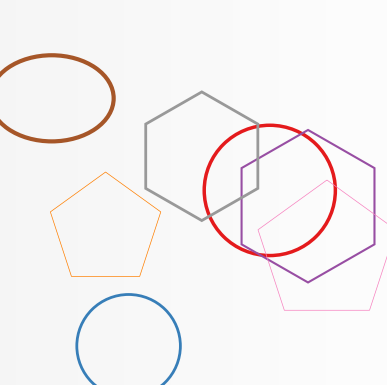[{"shape": "circle", "thickness": 2.5, "radius": 0.85, "center": [0.696, 0.505]}, {"shape": "circle", "thickness": 2, "radius": 0.67, "center": [0.332, 0.101]}, {"shape": "hexagon", "thickness": 1.5, "radius": 0.99, "center": [0.795, 0.464]}, {"shape": "pentagon", "thickness": 0.5, "radius": 0.75, "center": [0.272, 0.403]}, {"shape": "oval", "thickness": 3, "radius": 0.8, "center": [0.134, 0.745]}, {"shape": "pentagon", "thickness": 0.5, "radius": 0.94, "center": [0.844, 0.345]}, {"shape": "hexagon", "thickness": 2, "radius": 0.84, "center": [0.521, 0.594]}]